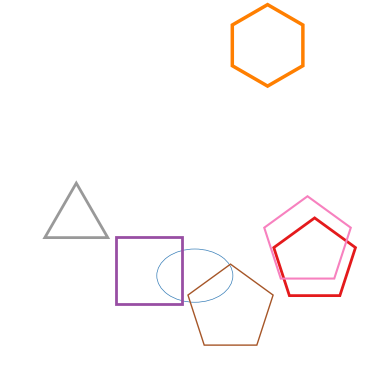[{"shape": "pentagon", "thickness": 2, "radius": 0.56, "center": [0.817, 0.322]}, {"shape": "oval", "thickness": 0.5, "radius": 0.49, "center": [0.506, 0.284]}, {"shape": "square", "thickness": 2, "radius": 0.43, "center": [0.387, 0.297]}, {"shape": "hexagon", "thickness": 2.5, "radius": 0.53, "center": [0.695, 0.882]}, {"shape": "pentagon", "thickness": 1, "radius": 0.58, "center": [0.599, 0.198]}, {"shape": "pentagon", "thickness": 1.5, "radius": 0.59, "center": [0.799, 0.372]}, {"shape": "triangle", "thickness": 2, "radius": 0.47, "center": [0.198, 0.43]}]